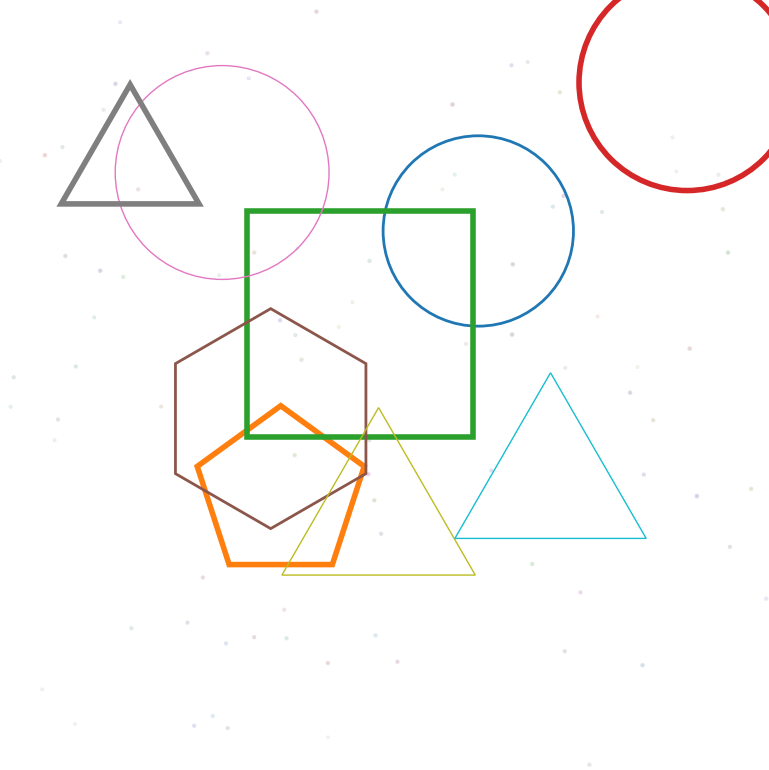[{"shape": "circle", "thickness": 1, "radius": 0.62, "center": [0.621, 0.7]}, {"shape": "pentagon", "thickness": 2, "radius": 0.57, "center": [0.365, 0.359]}, {"shape": "square", "thickness": 2, "radius": 0.73, "center": [0.468, 0.579]}, {"shape": "circle", "thickness": 2, "radius": 0.7, "center": [0.892, 0.893]}, {"shape": "hexagon", "thickness": 1, "radius": 0.71, "center": [0.352, 0.456]}, {"shape": "circle", "thickness": 0.5, "radius": 0.69, "center": [0.288, 0.776]}, {"shape": "triangle", "thickness": 2, "radius": 0.52, "center": [0.169, 0.787]}, {"shape": "triangle", "thickness": 0.5, "radius": 0.73, "center": [0.492, 0.326]}, {"shape": "triangle", "thickness": 0.5, "radius": 0.72, "center": [0.715, 0.372]}]